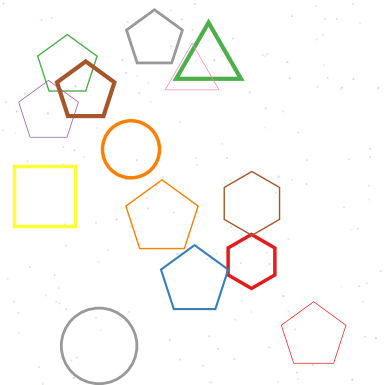[{"shape": "hexagon", "thickness": 2.5, "radius": 0.35, "center": [0.653, 0.321]}, {"shape": "pentagon", "thickness": 0.5, "radius": 0.44, "center": [0.815, 0.128]}, {"shape": "pentagon", "thickness": 1.5, "radius": 0.46, "center": [0.505, 0.271]}, {"shape": "triangle", "thickness": 3, "radius": 0.49, "center": [0.542, 0.844]}, {"shape": "pentagon", "thickness": 1, "radius": 0.41, "center": [0.175, 0.829]}, {"shape": "pentagon", "thickness": 0.5, "radius": 0.41, "center": [0.126, 0.71]}, {"shape": "pentagon", "thickness": 1, "radius": 0.49, "center": [0.421, 0.434]}, {"shape": "circle", "thickness": 2.5, "radius": 0.37, "center": [0.34, 0.612]}, {"shape": "square", "thickness": 2.5, "radius": 0.39, "center": [0.115, 0.491]}, {"shape": "hexagon", "thickness": 1, "radius": 0.41, "center": [0.654, 0.472]}, {"shape": "pentagon", "thickness": 3, "radius": 0.39, "center": [0.223, 0.762]}, {"shape": "triangle", "thickness": 0.5, "radius": 0.4, "center": [0.499, 0.807]}, {"shape": "pentagon", "thickness": 2, "radius": 0.38, "center": [0.401, 0.898]}, {"shape": "circle", "thickness": 2, "radius": 0.49, "center": [0.257, 0.102]}]